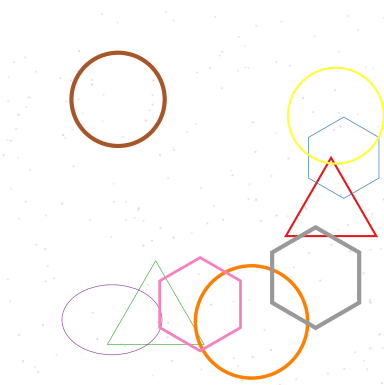[{"shape": "triangle", "thickness": 1.5, "radius": 0.68, "center": [0.86, 0.455]}, {"shape": "hexagon", "thickness": 0.5, "radius": 0.53, "center": [0.893, 0.59]}, {"shape": "triangle", "thickness": 0.5, "radius": 0.73, "center": [0.404, 0.178]}, {"shape": "oval", "thickness": 0.5, "radius": 0.65, "center": [0.291, 0.169]}, {"shape": "circle", "thickness": 2.5, "radius": 0.73, "center": [0.653, 0.164]}, {"shape": "circle", "thickness": 1.5, "radius": 0.62, "center": [0.872, 0.7]}, {"shape": "circle", "thickness": 3, "radius": 0.61, "center": [0.307, 0.742]}, {"shape": "hexagon", "thickness": 2, "radius": 0.61, "center": [0.52, 0.21]}, {"shape": "hexagon", "thickness": 3, "radius": 0.65, "center": [0.82, 0.279]}]